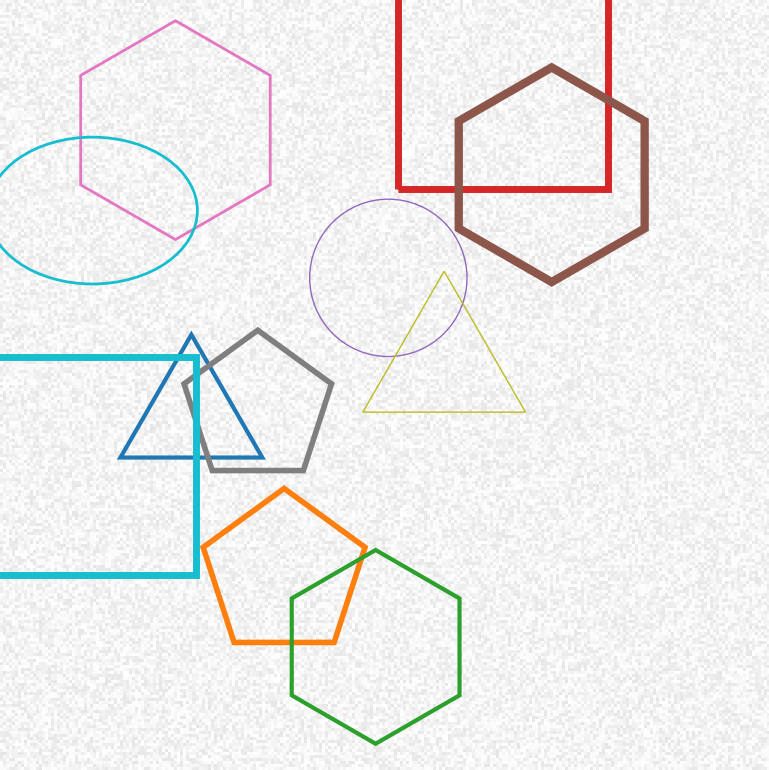[{"shape": "triangle", "thickness": 1.5, "radius": 0.53, "center": [0.249, 0.459]}, {"shape": "pentagon", "thickness": 2, "radius": 0.55, "center": [0.369, 0.255]}, {"shape": "hexagon", "thickness": 1.5, "radius": 0.63, "center": [0.488, 0.16]}, {"shape": "square", "thickness": 2.5, "radius": 0.68, "center": [0.654, 0.891]}, {"shape": "circle", "thickness": 0.5, "radius": 0.51, "center": [0.504, 0.639]}, {"shape": "hexagon", "thickness": 3, "radius": 0.7, "center": [0.716, 0.773]}, {"shape": "hexagon", "thickness": 1, "radius": 0.71, "center": [0.228, 0.831]}, {"shape": "pentagon", "thickness": 2, "radius": 0.5, "center": [0.335, 0.47]}, {"shape": "triangle", "thickness": 0.5, "radius": 0.61, "center": [0.577, 0.526]}, {"shape": "square", "thickness": 2.5, "radius": 0.71, "center": [0.113, 0.395]}, {"shape": "oval", "thickness": 1, "radius": 0.68, "center": [0.12, 0.727]}]